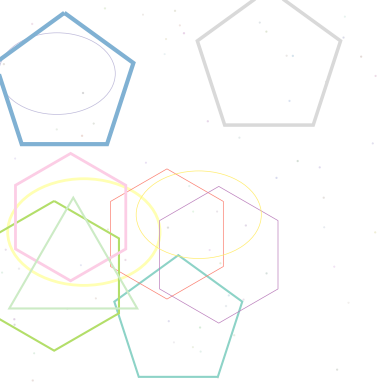[{"shape": "pentagon", "thickness": 1.5, "radius": 0.87, "center": [0.463, 0.162]}, {"shape": "oval", "thickness": 2, "radius": 0.99, "center": [0.218, 0.397]}, {"shape": "oval", "thickness": 0.5, "radius": 0.76, "center": [0.148, 0.809]}, {"shape": "hexagon", "thickness": 0.5, "radius": 0.85, "center": [0.434, 0.392]}, {"shape": "pentagon", "thickness": 3, "radius": 0.94, "center": [0.167, 0.778]}, {"shape": "hexagon", "thickness": 1.5, "radius": 0.97, "center": [0.141, 0.284]}, {"shape": "hexagon", "thickness": 2, "radius": 0.83, "center": [0.183, 0.436]}, {"shape": "pentagon", "thickness": 2.5, "radius": 0.98, "center": [0.699, 0.833]}, {"shape": "hexagon", "thickness": 0.5, "radius": 0.89, "center": [0.568, 0.338]}, {"shape": "triangle", "thickness": 1.5, "radius": 0.96, "center": [0.19, 0.295]}, {"shape": "oval", "thickness": 0.5, "radius": 0.81, "center": [0.516, 0.442]}]